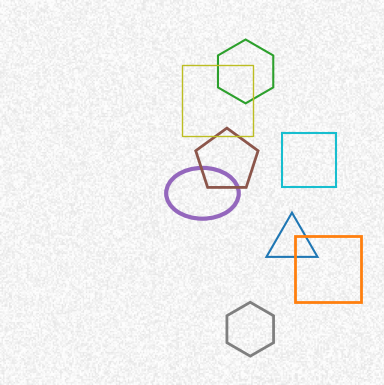[{"shape": "triangle", "thickness": 1.5, "radius": 0.38, "center": [0.758, 0.371]}, {"shape": "square", "thickness": 2, "radius": 0.43, "center": [0.853, 0.302]}, {"shape": "hexagon", "thickness": 1.5, "radius": 0.41, "center": [0.638, 0.814]}, {"shape": "oval", "thickness": 3, "radius": 0.47, "center": [0.526, 0.498]}, {"shape": "pentagon", "thickness": 2, "radius": 0.43, "center": [0.589, 0.582]}, {"shape": "hexagon", "thickness": 2, "radius": 0.35, "center": [0.65, 0.145]}, {"shape": "square", "thickness": 1, "radius": 0.46, "center": [0.566, 0.74]}, {"shape": "square", "thickness": 1.5, "radius": 0.35, "center": [0.802, 0.584]}]